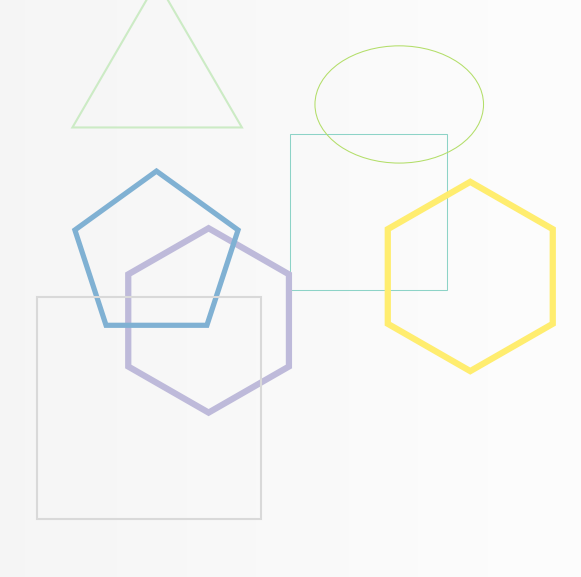[{"shape": "square", "thickness": 0.5, "radius": 0.68, "center": [0.634, 0.632]}, {"shape": "hexagon", "thickness": 3, "radius": 0.8, "center": [0.359, 0.444]}, {"shape": "pentagon", "thickness": 2.5, "radius": 0.74, "center": [0.269, 0.555]}, {"shape": "oval", "thickness": 0.5, "radius": 0.72, "center": [0.687, 0.818]}, {"shape": "square", "thickness": 1, "radius": 0.96, "center": [0.257, 0.293]}, {"shape": "triangle", "thickness": 1, "radius": 0.84, "center": [0.27, 0.863]}, {"shape": "hexagon", "thickness": 3, "radius": 0.82, "center": [0.809, 0.52]}]